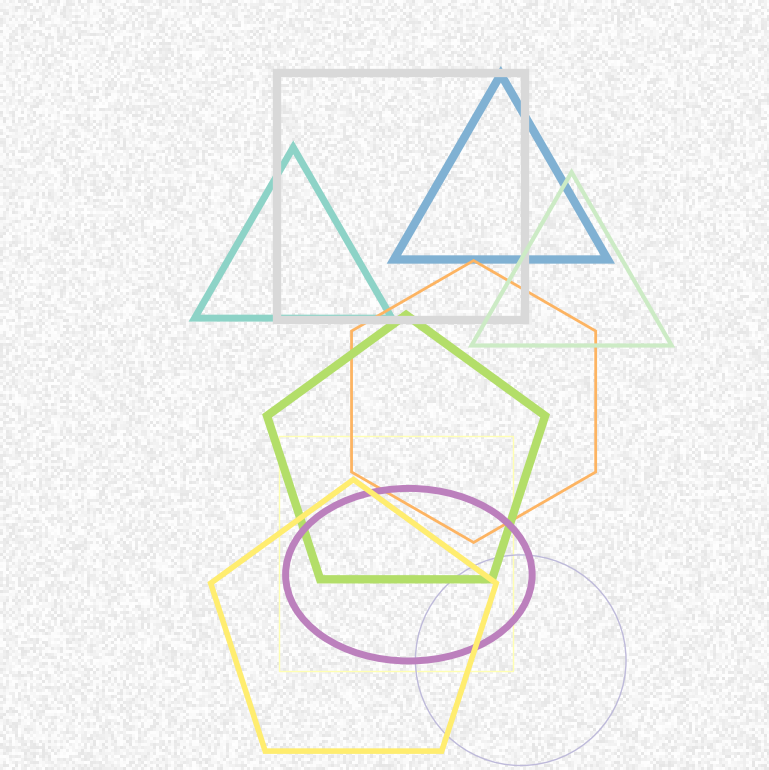[{"shape": "triangle", "thickness": 2.5, "radius": 0.74, "center": [0.381, 0.661]}, {"shape": "square", "thickness": 0.5, "radius": 0.76, "center": [0.514, 0.281]}, {"shape": "circle", "thickness": 0.5, "radius": 0.68, "center": [0.676, 0.143]}, {"shape": "triangle", "thickness": 3, "radius": 0.8, "center": [0.65, 0.743]}, {"shape": "hexagon", "thickness": 1, "radius": 0.92, "center": [0.615, 0.479]}, {"shape": "pentagon", "thickness": 3, "radius": 0.95, "center": [0.527, 0.401]}, {"shape": "square", "thickness": 3, "radius": 0.8, "center": [0.521, 0.745]}, {"shape": "oval", "thickness": 2.5, "radius": 0.8, "center": [0.531, 0.254]}, {"shape": "triangle", "thickness": 1.5, "radius": 0.75, "center": [0.742, 0.626]}, {"shape": "pentagon", "thickness": 2, "radius": 0.97, "center": [0.459, 0.182]}]